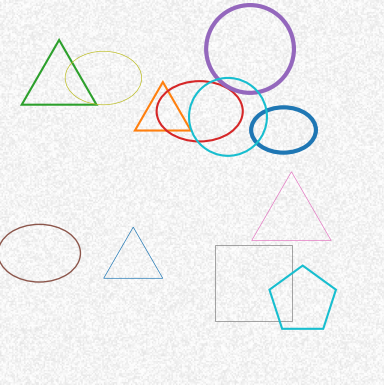[{"shape": "oval", "thickness": 3, "radius": 0.42, "center": [0.736, 0.662]}, {"shape": "triangle", "thickness": 0.5, "radius": 0.44, "center": [0.346, 0.321]}, {"shape": "triangle", "thickness": 1.5, "radius": 0.42, "center": [0.423, 0.703]}, {"shape": "triangle", "thickness": 1.5, "radius": 0.56, "center": [0.154, 0.784]}, {"shape": "oval", "thickness": 1.5, "radius": 0.56, "center": [0.519, 0.711]}, {"shape": "circle", "thickness": 3, "radius": 0.57, "center": [0.649, 0.873]}, {"shape": "oval", "thickness": 1, "radius": 0.53, "center": [0.102, 0.342]}, {"shape": "triangle", "thickness": 0.5, "radius": 0.6, "center": [0.757, 0.435]}, {"shape": "square", "thickness": 0.5, "radius": 0.5, "center": [0.659, 0.265]}, {"shape": "oval", "thickness": 0.5, "radius": 0.5, "center": [0.269, 0.797]}, {"shape": "pentagon", "thickness": 1.5, "radius": 0.45, "center": [0.786, 0.219]}, {"shape": "circle", "thickness": 1.5, "radius": 0.51, "center": [0.592, 0.696]}]